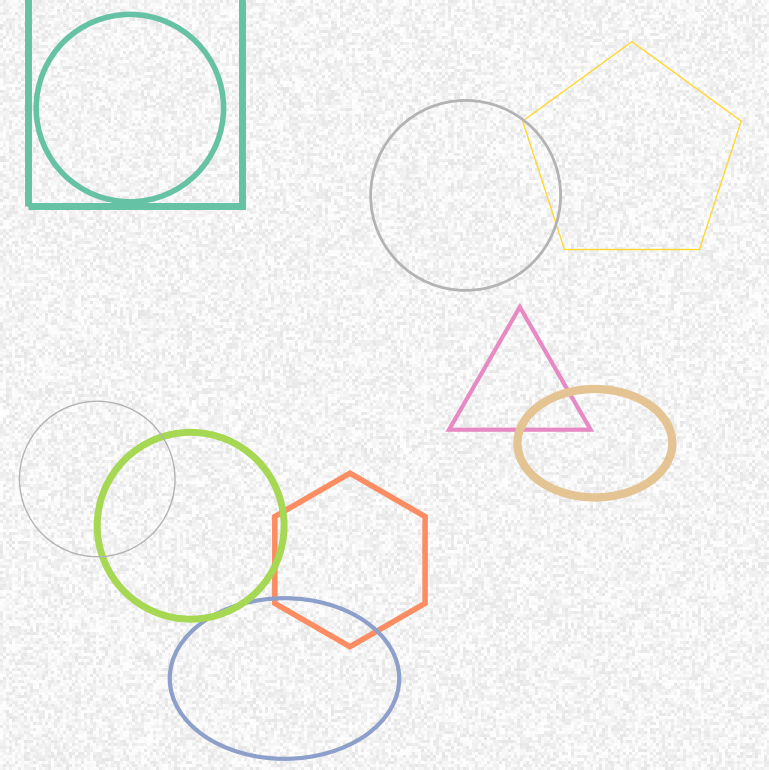[{"shape": "square", "thickness": 2.5, "radius": 0.7, "center": [0.175, 0.871]}, {"shape": "circle", "thickness": 2, "radius": 0.61, "center": [0.169, 0.86]}, {"shape": "hexagon", "thickness": 2, "radius": 0.56, "center": [0.454, 0.273]}, {"shape": "oval", "thickness": 1.5, "radius": 0.75, "center": [0.369, 0.119]}, {"shape": "triangle", "thickness": 1.5, "radius": 0.53, "center": [0.675, 0.495]}, {"shape": "circle", "thickness": 2.5, "radius": 0.61, "center": [0.248, 0.317]}, {"shape": "pentagon", "thickness": 0.5, "radius": 0.75, "center": [0.821, 0.797]}, {"shape": "oval", "thickness": 3, "radius": 0.5, "center": [0.773, 0.424]}, {"shape": "circle", "thickness": 1, "radius": 0.62, "center": [0.605, 0.746]}, {"shape": "circle", "thickness": 0.5, "radius": 0.5, "center": [0.126, 0.378]}]